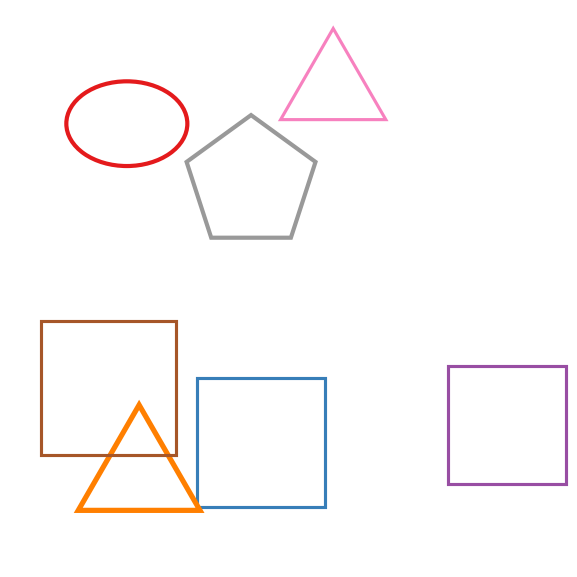[{"shape": "oval", "thickness": 2, "radius": 0.52, "center": [0.22, 0.785]}, {"shape": "square", "thickness": 1.5, "radius": 0.56, "center": [0.452, 0.233]}, {"shape": "square", "thickness": 1.5, "radius": 0.51, "center": [0.878, 0.264]}, {"shape": "triangle", "thickness": 2.5, "radius": 0.61, "center": [0.241, 0.176]}, {"shape": "square", "thickness": 1.5, "radius": 0.58, "center": [0.188, 0.327]}, {"shape": "triangle", "thickness": 1.5, "radius": 0.53, "center": [0.577, 0.845]}, {"shape": "pentagon", "thickness": 2, "radius": 0.59, "center": [0.435, 0.682]}]